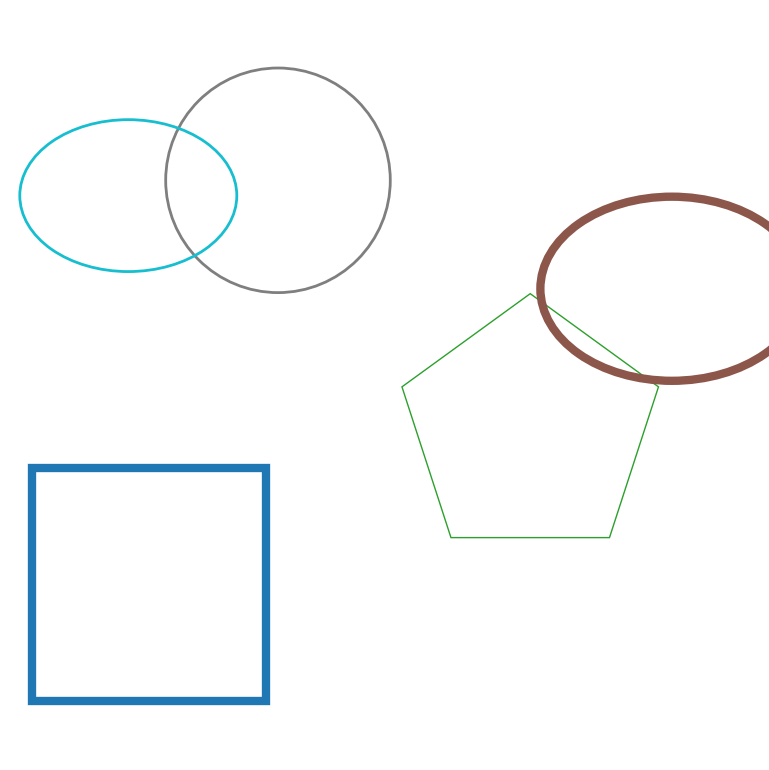[{"shape": "square", "thickness": 3, "radius": 0.76, "center": [0.193, 0.241]}, {"shape": "pentagon", "thickness": 0.5, "radius": 0.88, "center": [0.689, 0.443]}, {"shape": "oval", "thickness": 3, "radius": 0.85, "center": [0.873, 0.625]}, {"shape": "circle", "thickness": 1, "radius": 0.73, "center": [0.361, 0.766]}, {"shape": "oval", "thickness": 1, "radius": 0.7, "center": [0.167, 0.746]}]